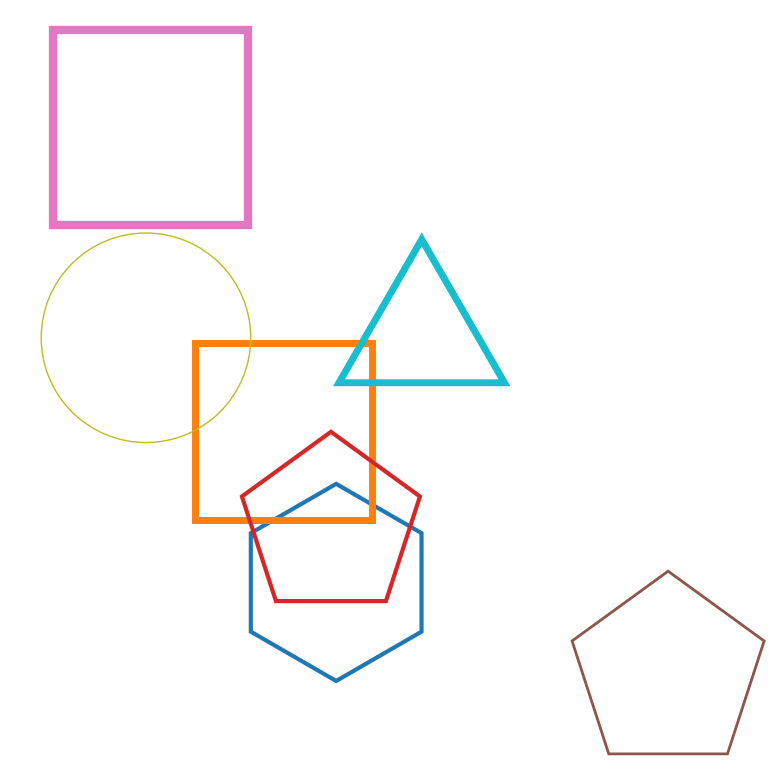[{"shape": "hexagon", "thickness": 1.5, "radius": 0.64, "center": [0.437, 0.244]}, {"shape": "square", "thickness": 2.5, "radius": 0.58, "center": [0.368, 0.44]}, {"shape": "pentagon", "thickness": 1.5, "radius": 0.61, "center": [0.43, 0.318]}, {"shape": "pentagon", "thickness": 1, "radius": 0.66, "center": [0.868, 0.127]}, {"shape": "square", "thickness": 3, "radius": 0.63, "center": [0.195, 0.834]}, {"shape": "circle", "thickness": 0.5, "radius": 0.68, "center": [0.19, 0.561]}, {"shape": "triangle", "thickness": 2.5, "radius": 0.62, "center": [0.548, 0.565]}]